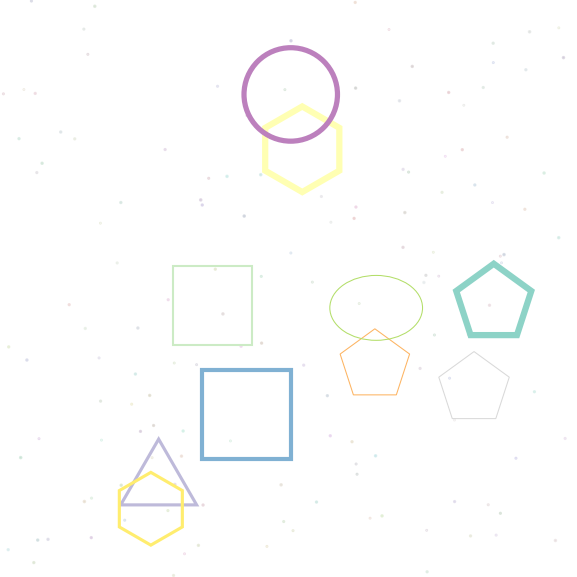[{"shape": "pentagon", "thickness": 3, "radius": 0.34, "center": [0.855, 0.474]}, {"shape": "hexagon", "thickness": 3, "radius": 0.37, "center": [0.523, 0.741]}, {"shape": "triangle", "thickness": 1.5, "radius": 0.38, "center": [0.275, 0.163]}, {"shape": "square", "thickness": 2, "radius": 0.38, "center": [0.427, 0.282]}, {"shape": "pentagon", "thickness": 0.5, "radius": 0.32, "center": [0.649, 0.367]}, {"shape": "oval", "thickness": 0.5, "radius": 0.4, "center": [0.651, 0.466]}, {"shape": "pentagon", "thickness": 0.5, "radius": 0.32, "center": [0.821, 0.326]}, {"shape": "circle", "thickness": 2.5, "radius": 0.4, "center": [0.503, 0.836]}, {"shape": "square", "thickness": 1, "radius": 0.34, "center": [0.369, 0.47]}, {"shape": "hexagon", "thickness": 1.5, "radius": 0.31, "center": [0.261, 0.118]}]